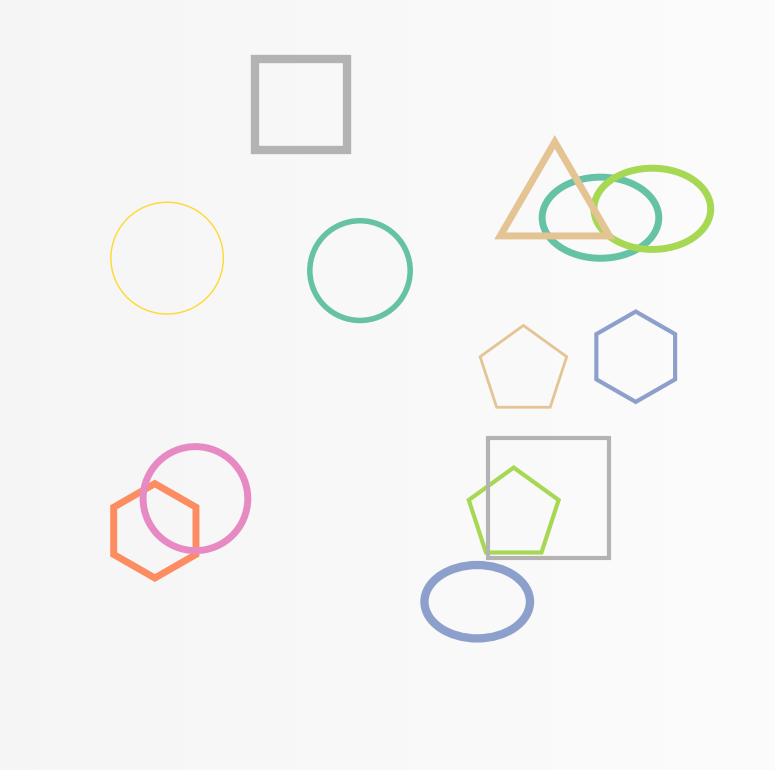[{"shape": "oval", "thickness": 2.5, "radius": 0.38, "center": [0.775, 0.717]}, {"shape": "circle", "thickness": 2, "radius": 0.32, "center": [0.465, 0.649]}, {"shape": "hexagon", "thickness": 2.5, "radius": 0.31, "center": [0.2, 0.311]}, {"shape": "oval", "thickness": 3, "radius": 0.34, "center": [0.616, 0.219]}, {"shape": "hexagon", "thickness": 1.5, "radius": 0.29, "center": [0.82, 0.537]}, {"shape": "circle", "thickness": 2.5, "radius": 0.34, "center": [0.252, 0.352]}, {"shape": "pentagon", "thickness": 1.5, "radius": 0.3, "center": [0.663, 0.332]}, {"shape": "oval", "thickness": 2.5, "radius": 0.38, "center": [0.842, 0.729]}, {"shape": "circle", "thickness": 0.5, "radius": 0.36, "center": [0.216, 0.665]}, {"shape": "triangle", "thickness": 2.5, "radius": 0.41, "center": [0.716, 0.734]}, {"shape": "pentagon", "thickness": 1, "radius": 0.29, "center": [0.675, 0.519]}, {"shape": "square", "thickness": 3, "radius": 0.3, "center": [0.388, 0.865]}, {"shape": "square", "thickness": 1.5, "radius": 0.39, "center": [0.707, 0.353]}]